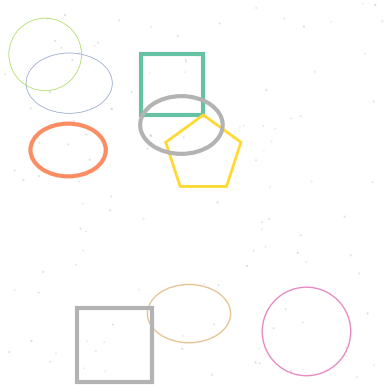[{"shape": "square", "thickness": 3, "radius": 0.4, "center": [0.447, 0.781]}, {"shape": "oval", "thickness": 3, "radius": 0.49, "center": [0.177, 0.61]}, {"shape": "oval", "thickness": 0.5, "radius": 0.56, "center": [0.18, 0.784]}, {"shape": "circle", "thickness": 1, "radius": 0.57, "center": [0.796, 0.139]}, {"shape": "circle", "thickness": 0.5, "radius": 0.47, "center": [0.117, 0.859]}, {"shape": "pentagon", "thickness": 2, "radius": 0.51, "center": [0.528, 0.599]}, {"shape": "oval", "thickness": 1, "radius": 0.54, "center": [0.491, 0.185]}, {"shape": "square", "thickness": 3, "radius": 0.48, "center": [0.297, 0.104]}, {"shape": "oval", "thickness": 3, "radius": 0.54, "center": [0.471, 0.675]}]